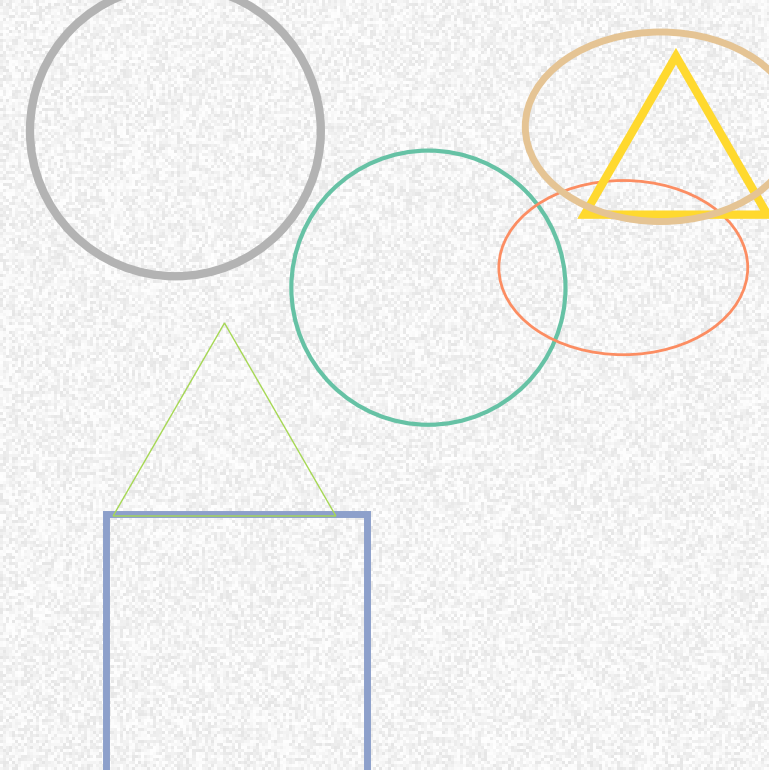[{"shape": "circle", "thickness": 1.5, "radius": 0.89, "center": [0.556, 0.626]}, {"shape": "oval", "thickness": 1, "radius": 0.81, "center": [0.809, 0.652]}, {"shape": "square", "thickness": 2.5, "radius": 0.85, "center": [0.307, 0.164]}, {"shape": "triangle", "thickness": 0.5, "radius": 0.84, "center": [0.292, 0.413]}, {"shape": "triangle", "thickness": 3, "radius": 0.69, "center": [0.878, 0.79]}, {"shape": "oval", "thickness": 2.5, "radius": 0.88, "center": [0.858, 0.835]}, {"shape": "circle", "thickness": 3, "radius": 0.94, "center": [0.228, 0.83]}]